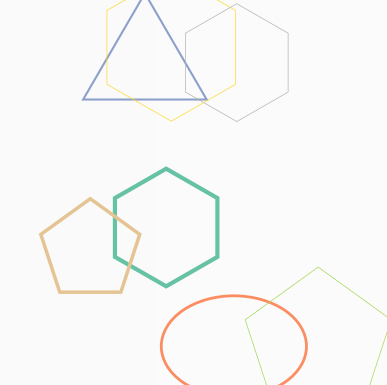[{"shape": "hexagon", "thickness": 3, "radius": 0.76, "center": [0.429, 0.409]}, {"shape": "oval", "thickness": 2, "radius": 0.94, "center": [0.604, 0.101]}, {"shape": "triangle", "thickness": 1.5, "radius": 0.92, "center": [0.374, 0.834]}, {"shape": "pentagon", "thickness": 0.5, "radius": 0.99, "center": [0.821, 0.108]}, {"shape": "hexagon", "thickness": 0.5, "radius": 0.96, "center": [0.442, 0.877]}, {"shape": "pentagon", "thickness": 2.5, "radius": 0.67, "center": [0.233, 0.35]}, {"shape": "hexagon", "thickness": 0.5, "radius": 0.77, "center": [0.611, 0.837]}]